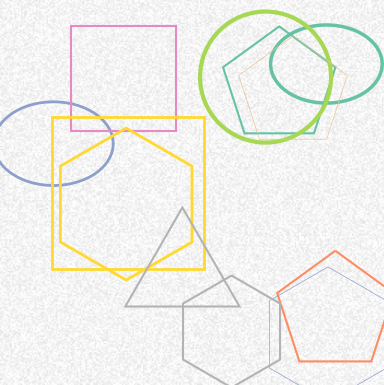[{"shape": "oval", "thickness": 2.5, "radius": 0.72, "center": [0.848, 0.834]}, {"shape": "pentagon", "thickness": 1.5, "radius": 0.77, "center": [0.725, 0.778]}, {"shape": "pentagon", "thickness": 1.5, "radius": 0.79, "center": [0.871, 0.19]}, {"shape": "hexagon", "thickness": 0.5, "radius": 0.88, "center": [0.852, 0.131]}, {"shape": "oval", "thickness": 2, "radius": 0.78, "center": [0.139, 0.627]}, {"shape": "square", "thickness": 1.5, "radius": 0.68, "center": [0.321, 0.795]}, {"shape": "circle", "thickness": 3, "radius": 0.85, "center": [0.69, 0.8]}, {"shape": "hexagon", "thickness": 2, "radius": 0.99, "center": [0.328, 0.47]}, {"shape": "square", "thickness": 2, "radius": 0.99, "center": [0.333, 0.5]}, {"shape": "pentagon", "thickness": 0.5, "radius": 0.74, "center": [0.761, 0.758]}, {"shape": "triangle", "thickness": 1.5, "radius": 0.86, "center": [0.474, 0.29]}, {"shape": "hexagon", "thickness": 1.5, "radius": 0.73, "center": [0.601, 0.139]}]